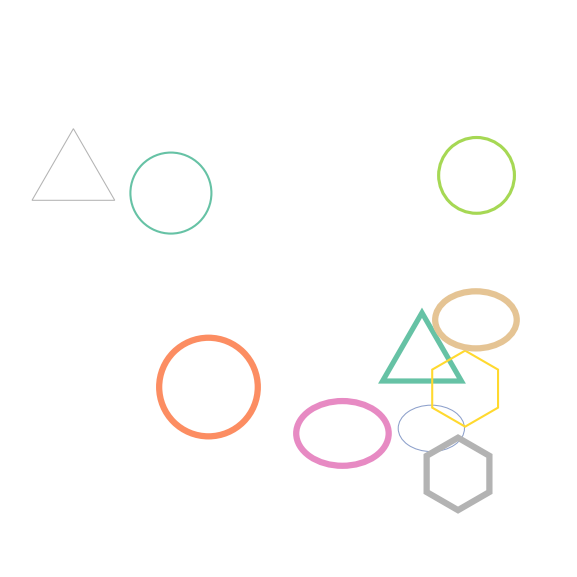[{"shape": "circle", "thickness": 1, "radius": 0.35, "center": [0.296, 0.665]}, {"shape": "triangle", "thickness": 2.5, "radius": 0.39, "center": [0.731, 0.379]}, {"shape": "circle", "thickness": 3, "radius": 0.43, "center": [0.361, 0.329]}, {"shape": "oval", "thickness": 0.5, "radius": 0.29, "center": [0.747, 0.257]}, {"shape": "oval", "thickness": 3, "radius": 0.4, "center": [0.593, 0.249]}, {"shape": "circle", "thickness": 1.5, "radius": 0.33, "center": [0.825, 0.695]}, {"shape": "hexagon", "thickness": 1, "radius": 0.33, "center": [0.805, 0.326]}, {"shape": "oval", "thickness": 3, "radius": 0.35, "center": [0.824, 0.445]}, {"shape": "hexagon", "thickness": 3, "radius": 0.31, "center": [0.793, 0.178]}, {"shape": "triangle", "thickness": 0.5, "radius": 0.41, "center": [0.127, 0.694]}]